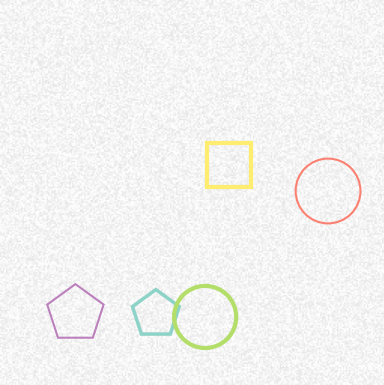[{"shape": "pentagon", "thickness": 2.5, "radius": 0.32, "center": [0.405, 0.184]}, {"shape": "circle", "thickness": 1.5, "radius": 0.42, "center": [0.852, 0.504]}, {"shape": "circle", "thickness": 3, "radius": 0.4, "center": [0.533, 0.177]}, {"shape": "pentagon", "thickness": 1.5, "radius": 0.38, "center": [0.196, 0.185]}, {"shape": "square", "thickness": 3, "radius": 0.29, "center": [0.595, 0.571]}]